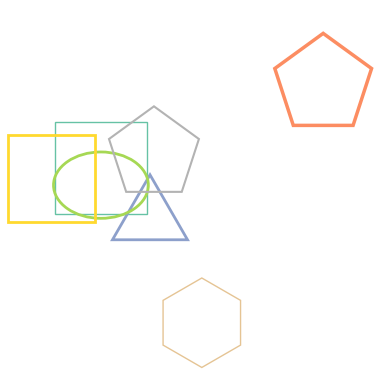[{"shape": "square", "thickness": 1, "radius": 0.6, "center": [0.261, 0.562]}, {"shape": "pentagon", "thickness": 2.5, "radius": 0.66, "center": [0.839, 0.781]}, {"shape": "triangle", "thickness": 2, "radius": 0.56, "center": [0.39, 0.433]}, {"shape": "oval", "thickness": 2, "radius": 0.62, "center": [0.262, 0.519]}, {"shape": "square", "thickness": 2, "radius": 0.57, "center": [0.133, 0.536]}, {"shape": "hexagon", "thickness": 1, "radius": 0.58, "center": [0.524, 0.162]}, {"shape": "pentagon", "thickness": 1.5, "radius": 0.61, "center": [0.4, 0.601]}]